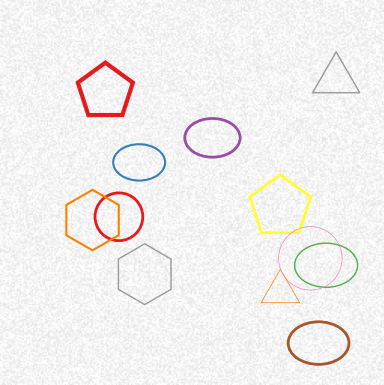[{"shape": "circle", "thickness": 2, "radius": 0.31, "center": [0.309, 0.437]}, {"shape": "pentagon", "thickness": 3, "radius": 0.38, "center": [0.274, 0.762]}, {"shape": "oval", "thickness": 1.5, "radius": 0.34, "center": [0.361, 0.578]}, {"shape": "oval", "thickness": 1, "radius": 0.41, "center": [0.847, 0.311]}, {"shape": "oval", "thickness": 2, "radius": 0.36, "center": [0.552, 0.642]}, {"shape": "triangle", "thickness": 0.5, "radius": 0.29, "center": [0.728, 0.243]}, {"shape": "hexagon", "thickness": 1.5, "radius": 0.39, "center": [0.24, 0.428]}, {"shape": "pentagon", "thickness": 2, "radius": 0.42, "center": [0.728, 0.463]}, {"shape": "oval", "thickness": 2, "radius": 0.39, "center": [0.827, 0.109]}, {"shape": "circle", "thickness": 0.5, "radius": 0.41, "center": [0.806, 0.329]}, {"shape": "hexagon", "thickness": 1, "radius": 0.39, "center": [0.376, 0.288]}, {"shape": "triangle", "thickness": 1, "radius": 0.35, "center": [0.873, 0.795]}]